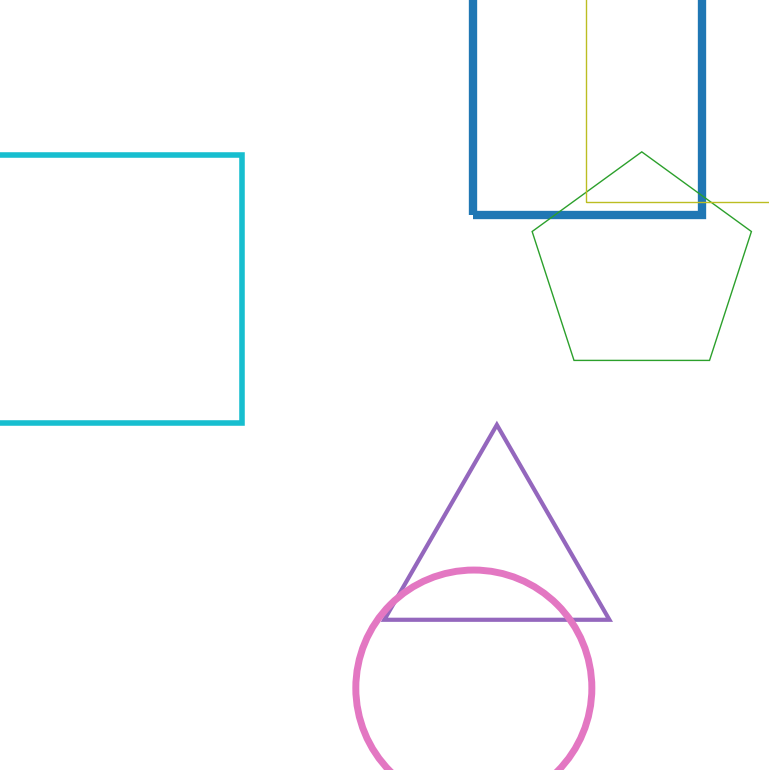[{"shape": "square", "thickness": 3, "radius": 0.74, "center": [0.763, 0.869]}, {"shape": "pentagon", "thickness": 0.5, "radius": 0.75, "center": [0.833, 0.653]}, {"shape": "triangle", "thickness": 1.5, "radius": 0.84, "center": [0.645, 0.279]}, {"shape": "circle", "thickness": 2.5, "radius": 0.77, "center": [0.615, 0.106]}, {"shape": "square", "thickness": 0.5, "radius": 0.68, "center": [0.896, 0.873]}, {"shape": "square", "thickness": 2, "radius": 0.87, "center": [0.14, 0.625]}]